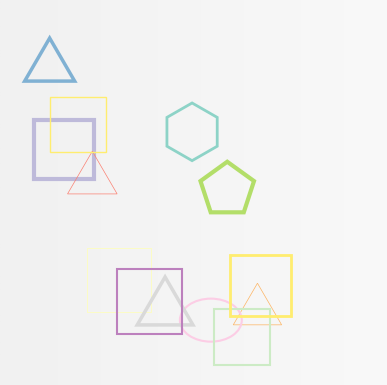[{"shape": "hexagon", "thickness": 2, "radius": 0.37, "center": [0.496, 0.658]}, {"shape": "square", "thickness": 0.5, "radius": 0.41, "center": [0.308, 0.272]}, {"shape": "square", "thickness": 3, "radius": 0.38, "center": [0.165, 0.612]}, {"shape": "triangle", "thickness": 0.5, "radius": 0.37, "center": [0.238, 0.533]}, {"shape": "triangle", "thickness": 2.5, "radius": 0.37, "center": [0.128, 0.827]}, {"shape": "triangle", "thickness": 0.5, "radius": 0.36, "center": [0.664, 0.192]}, {"shape": "pentagon", "thickness": 3, "radius": 0.36, "center": [0.586, 0.507]}, {"shape": "oval", "thickness": 1.5, "radius": 0.4, "center": [0.544, 0.168]}, {"shape": "triangle", "thickness": 2.5, "radius": 0.41, "center": [0.426, 0.198]}, {"shape": "square", "thickness": 1.5, "radius": 0.42, "center": [0.385, 0.218]}, {"shape": "square", "thickness": 1.5, "radius": 0.36, "center": [0.624, 0.126]}, {"shape": "square", "thickness": 2, "radius": 0.39, "center": [0.673, 0.258]}, {"shape": "square", "thickness": 1, "radius": 0.36, "center": [0.201, 0.678]}]